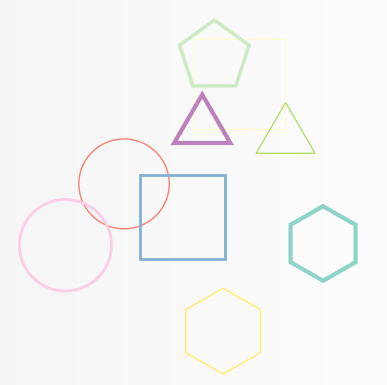[{"shape": "hexagon", "thickness": 3, "radius": 0.48, "center": [0.834, 0.368]}, {"shape": "square", "thickness": 0.5, "radius": 0.59, "center": [0.617, 0.782]}, {"shape": "circle", "thickness": 1, "radius": 0.58, "center": [0.32, 0.522]}, {"shape": "square", "thickness": 2, "radius": 0.55, "center": [0.472, 0.437]}, {"shape": "triangle", "thickness": 1, "radius": 0.44, "center": [0.737, 0.646]}, {"shape": "circle", "thickness": 2, "radius": 0.59, "center": [0.169, 0.363]}, {"shape": "triangle", "thickness": 3, "radius": 0.42, "center": [0.522, 0.67]}, {"shape": "pentagon", "thickness": 2.5, "radius": 0.47, "center": [0.553, 0.853]}, {"shape": "hexagon", "thickness": 1, "radius": 0.56, "center": [0.576, 0.14]}]